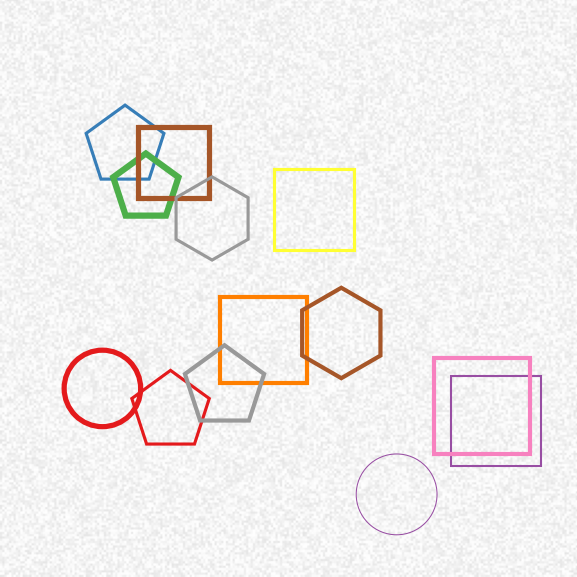[{"shape": "pentagon", "thickness": 1.5, "radius": 0.35, "center": [0.295, 0.287]}, {"shape": "circle", "thickness": 2.5, "radius": 0.33, "center": [0.177, 0.327]}, {"shape": "pentagon", "thickness": 1.5, "radius": 0.35, "center": [0.217, 0.746]}, {"shape": "pentagon", "thickness": 3, "radius": 0.3, "center": [0.253, 0.674]}, {"shape": "circle", "thickness": 0.5, "radius": 0.35, "center": [0.687, 0.143]}, {"shape": "square", "thickness": 1, "radius": 0.39, "center": [0.859, 0.27]}, {"shape": "square", "thickness": 2, "radius": 0.38, "center": [0.456, 0.41]}, {"shape": "square", "thickness": 1.5, "radius": 0.35, "center": [0.543, 0.636]}, {"shape": "hexagon", "thickness": 2, "radius": 0.39, "center": [0.591, 0.423]}, {"shape": "square", "thickness": 2.5, "radius": 0.31, "center": [0.301, 0.718]}, {"shape": "square", "thickness": 2, "radius": 0.41, "center": [0.834, 0.297]}, {"shape": "pentagon", "thickness": 2, "radius": 0.36, "center": [0.389, 0.329]}, {"shape": "hexagon", "thickness": 1.5, "radius": 0.36, "center": [0.367, 0.621]}]